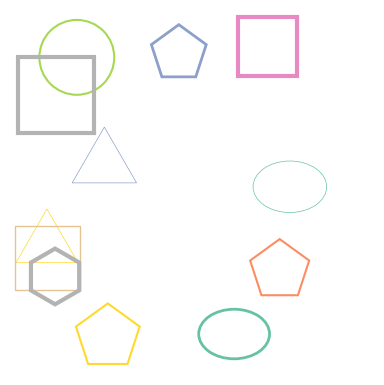[{"shape": "oval", "thickness": 2, "radius": 0.46, "center": [0.608, 0.132]}, {"shape": "oval", "thickness": 0.5, "radius": 0.48, "center": [0.753, 0.515]}, {"shape": "pentagon", "thickness": 1.5, "radius": 0.4, "center": [0.726, 0.298]}, {"shape": "triangle", "thickness": 0.5, "radius": 0.48, "center": [0.271, 0.573]}, {"shape": "pentagon", "thickness": 2, "radius": 0.37, "center": [0.464, 0.861]}, {"shape": "square", "thickness": 3, "radius": 0.39, "center": [0.695, 0.879]}, {"shape": "circle", "thickness": 1.5, "radius": 0.49, "center": [0.2, 0.851]}, {"shape": "triangle", "thickness": 0.5, "radius": 0.46, "center": [0.122, 0.365]}, {"shape": "pentagon", "thickness": 1.5, "radius": 0.43, "center": [0.28, 0.125]}, {"shape": "square", "thickness": 1, "radius": 0.42, "center": [0.124, 0.33]}, {"shape": "hexagon", "thickness": 3, "radius": 0.36, "center": [0.143, 0.282]}, {"shape": "square", "thickness": 3, "radius": 0.5, "center": [0.145, 0.754]}]